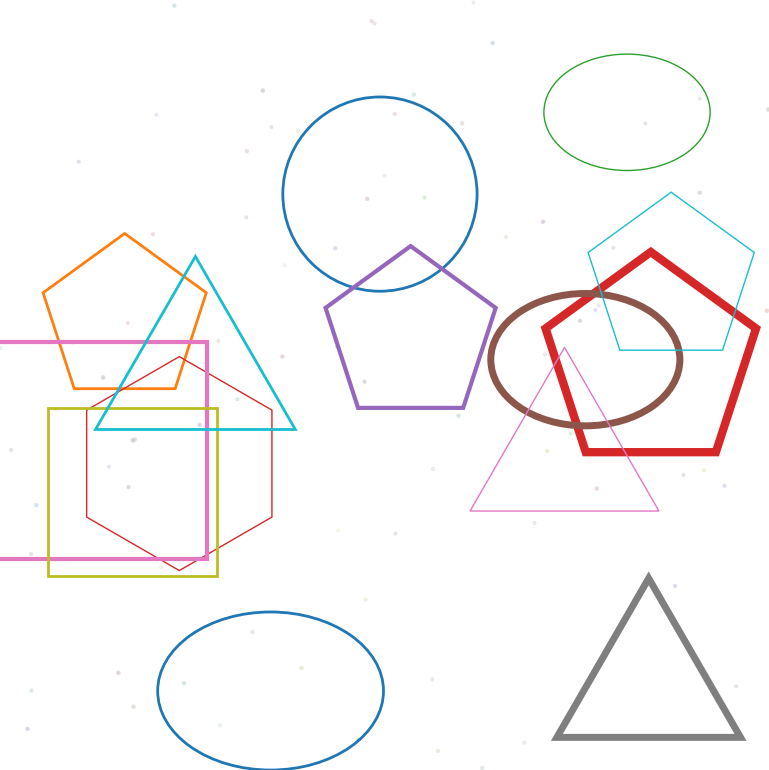[{"shape": "circle", "thickness": 1, "radius": 0.63, "center": [0.493, 0.748]}, {"shape": "oval", "thickness": 1, "radius": 0.73, "center": [0.351, 0.103]}, {"shape": "pentagon", "thickness": 1, "radius": 0.56, "center": [0.162, 0.585]}, {"shape": "oval", "thickness": 0.5, "radius": 0.54, "center": [0.814, 0.854]}, {"shape": "hexagon", "thickness": 0.5, "radius": 0.69, "center": [0.233, 0.398]}, {"shape": "pentagon", "thickness": 3, "radius": 0.72, "center": [0.845, 0.529]}, {"shape": "pentagon", "thickness": 1.5, "radius": 0.58, "center": [0.533, 0.564]}, {"shape": "oval", "thickness": 2.5, "radius": 0.61, "center": [0.76, 0.533]}, {"shape": "square", "thickness": 1.5, "radius": 0.7, "center": [0.128, 0.415]}, {"shape": "triangle", "thickness": 0.5, "radius": 0.71, "center": [0.733, 0.407]}, {"shape": "triangle", "thickness": 2.5, "radius": 0.69, "center": [0.842, 0.111]}, {"shape": "square", "thickness": 1, "radius": 0.55, "center": [0.172, 0.361]}, {"shape": "pentagon", "thickness": 0.5, "radius": 0.57, "center": [0.872, 0.637]}, {"shape": "triangle", "thickness": 1, "radius": 0.75, "center": [0.254, 0.517]}]